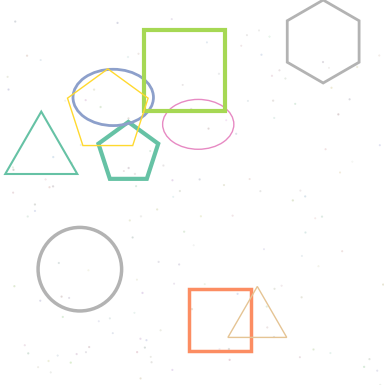[{"shape": "triangle", "thickness": 1.5, "radius": 0.54, "center": [0.107, 0.602]}, {"shape": "pentagon", "thickness": 3, "radius": 0.41, "center": [0.333, 0.602]}, {"shape": "square", "thickness": 2.5, "radius": 0.4, "center": [0.573, 0.168]}, {"shape": "oval", "thickness": 2, "radius": 0.52, "center": [0.294, 0.747]}, {"shape": "oval", "thickness": 1, "radius": 0.46, "center": [0.515, 0.677]}, {"shape": "square", "thickness": 3, "radius": 0.53, "center": [0.48, 0.816]}, {"shape": "pentagon", "thickness": 1, "radius": 0.55, "center": [0.28, 0.711]}, {"shape": "triangle", "thickness": 1, "radius": 0.44, "center": [0.668, 0.168]}, {"shape": "circle", "thickness": 2.5, "radius": 0.54, "center": [0.207, 0.301]}, {"shape": "hexagon", "thickness": 2, "radius": 0.54, "center": [0.839, 0.892]}]